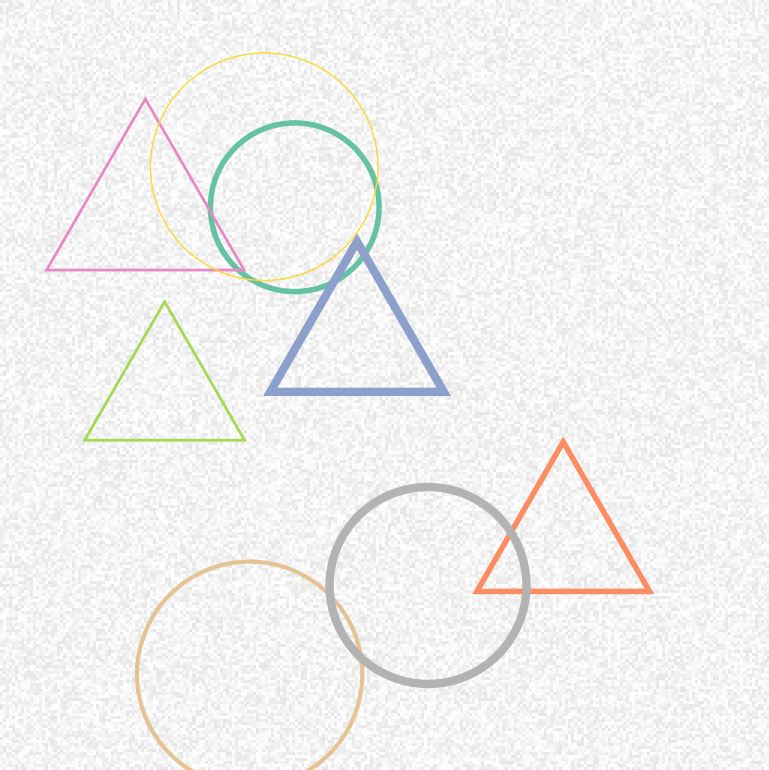[{"shape": "circle", "thickness": 2, "radius": 0.55, "center": [0.383, 0.731]}, {"shape": "triangle", "thickness": 2, "radius": 0.65, "center": [0.731, 0.297]}, {"shape": "triangle", "thickness": 3, "radius": 0.65, "center": [0.464, 0.556]}, {"shape": "triangle", "thickness": 1, "radius": 0.74, "center": [0.189, 0.723]}, {"shape": "triangle", "thickness": 1, "radius": 0.6, "center": [0.214, 0.488]}, {"shape": "circle", "thickness": 0.5, "radius": 0.74, "center": [0.343, 0.783]}, {"shape": "circle", "thickness": 1.5, "radius": 0.73, "center": [0.324, 0.124]}, {"shape": "circle", "thickness": 3, "radius": 0.64, "center": [0.556, 0.24]}]